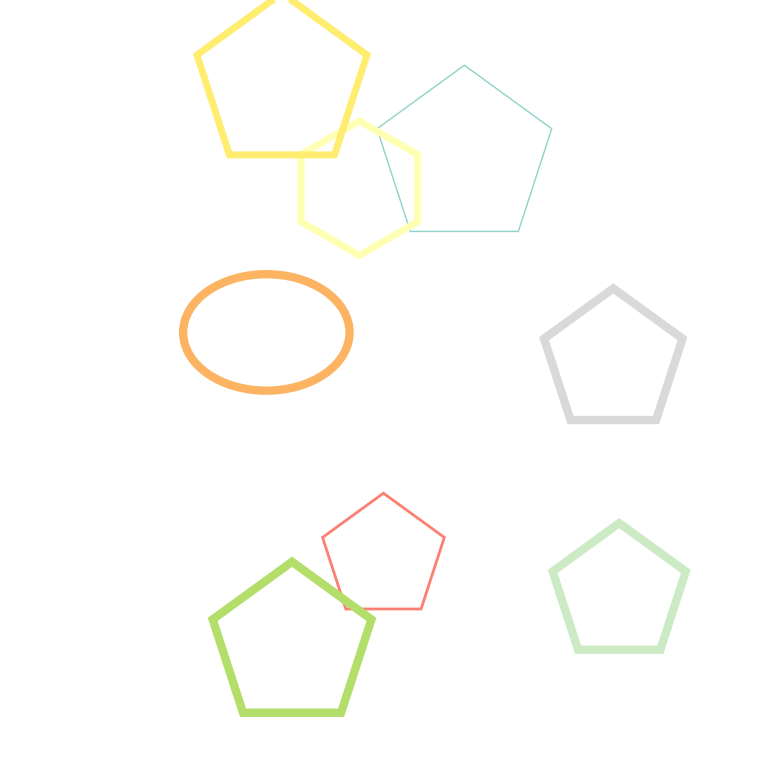[{"shape": "pentagon", "thickness": 0.5, "radius": 0.6, "center": [0.603, 0.796]}, {"shape": "hexagon", "thickness": 2.5, "radius": 0.44, "center": [0.467, 0.756]}, {"shape": "pentagon", "thickness": 1, "radius": 0.42, "center": [0.498, 0.276]}, {"shape": "oval", "thickness": 3, "radius": 0.54, "center": [0.346, 0.568]}, {"shape": "pentagon", "thickness": 3, "radius": 0.54, "center": [0.379, 0.162]}, {"shape": "pentagon", "thickness": 3, "radius": 0.47, "center": [0.796, 0.531]}, {"shape": "pentagon", "thickness": 3, "radius": 0.45, "center": [0.804, 0.23]}, {"shape": "pentagon", "thickness": 2.5, "radius": 0.58, "center": [0.366, 0.893]}]